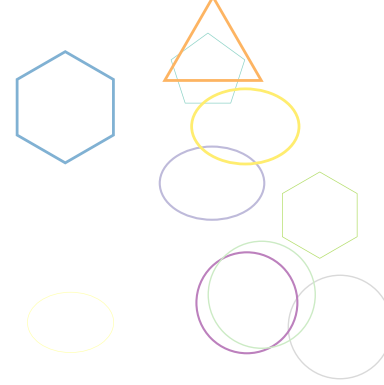[{"shape": "pentagon", "thickness": 0.5, "radius": 0.5, "center": [0.54, 0.813]}, {"shape": "oval", "thickness": 0.5, "radius": 0.56, "center": [0.183, 0.163]}, {"shape": "oval", "thickness": 1.5, "radius": 0.68, "center": [0.551, 0.524]}, {"shape": "hexagon", "thickness": 2, "radius": 0.72, "center": [0.17, 0.721]}, {"shape": "triangle", "thickness": 2, "radius": 0.72, "center": [0.553, 0.863]}, {"shape": "hexagon", "thickness": 0.5, "radius": 0.56, "center": [0.831, 0.441]}, {"shape": "circle", "thickness": 1, "radius": 0.67, "center": [0.883, 0.151]}, {"shape": "circle", "thickness": 1.5, "radius": 0.66, "center": [0.641, 0.214]}, {"shape": "circle", "thickness": 1, "radius": 0.69, "center": [0.68, 0.234]}, {"shape": "oval", "thickness": 2, "radius": 0.7, "center": [0.637, 0.672]}]